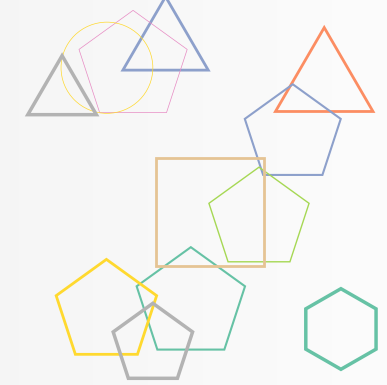[{"shape": "pentagon", "thickness": 1.5, "radius": 0.74, "center": [0.492, 0.211]}, {"shape": "hexagon", "thickness": 2.5, "radius": 0.52, "center": [0.88, 0.145]}, {"shape": "triangle", "thickness": 2, "radius": 0.73, "center": [0.837, 0.783]}, {"shape": "pentagon", "thickness": 1.5, "radius": 0.65, "center": [0.756, 0.651]}, {"shape": "triangle", "thickness": 2, "radius": 0.64, "center": [0.427, 0.881]}, {"shape": "pentagon", "thickness": 0.5, "radius": 0.73, "center": [0.343, 0.826]}, {"shape": "pentagon", "thickness": 1, "radius": 0.68, "center": [0.668, 0.43]}, {"shape": "pentagon", "thickness": 2, "radius": 0.68, "center": [0.275, 0.19]}, {"shape": "circle", "thickness": 0.5, "radius": 0.59, "center": [0.276, 0.824]}, {"shape": "square", "thickness": 2, "radius": 0.7, "center": [0.542, 0.449]}, {"shape": "triangle", "thickness": 2.5, "radius": 0.51, "center": [0.16, 0.753]}, {"shape": "pentagon", "thickness": 2.5, "radius": 0.54, "center": [0.395, 0.105]}]